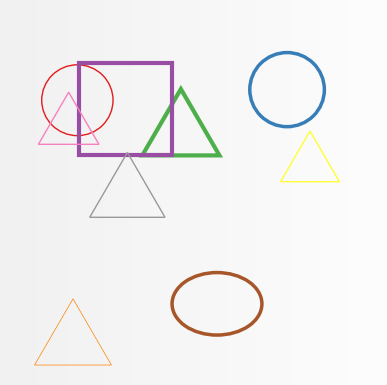[{"shape": "circle", "thickness": 1, "radius": 0.46, "center": [0.2, 0.74]}, {"shape": "circle", "thickness": 2.5, "radius": 0.48, "center": [0.741, 0.767]}, {"shape": "triangle", "thickness": 3, "radius": 0.57, "center": [0.467, 0.654]}, {"shape": "square", "thickness": 3, "radius": 0.6, "center": [0.324, 0.717]}, {"shape": "triangle", "thickness": 0.5, "radius": 0.57, "center": [0.188, 0.109]}, {"shape": "triangle", "thickness": 1, "radius": 0.44, "center": [0.8, 0.572]}, {"shape": "oval", "thickness": 2.5, "radius": 0.58, "center": [0.56, 0.211]}, {"shape": "triangle", "thickness": 1, "radius": 0.45, "center": [0.177, 0.67]}, {"shape": "triangle", "thickness": 1, "radius": 0.56, "center": [0.329, 0.492]}]